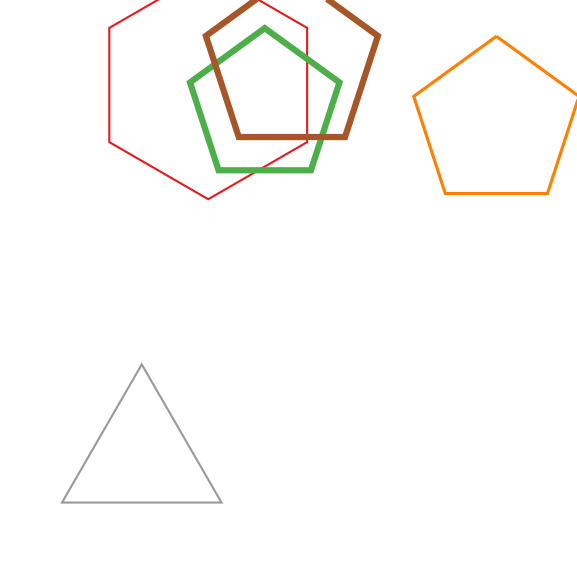[{"shape": "hexagon", "thickness": 1, "radius": 0.99, "center": [0.361, 0.852]}, {"shape": "pentagon", "thickness": 3, "radius": 0.68, "center": [0.458, 0.814]}, {"shape": "pentagon", "thickness": 1.5, "radius": 0.75, "center": [0.86, 0.786]}, {"shape": "pentagon", "thickness": 3, "radius": 0.78, "center": [0.505, 0.889]}, {"shape": "triangle", "thickness": 1, "radius": 0.8, "center": [0.245, 0.209]}]